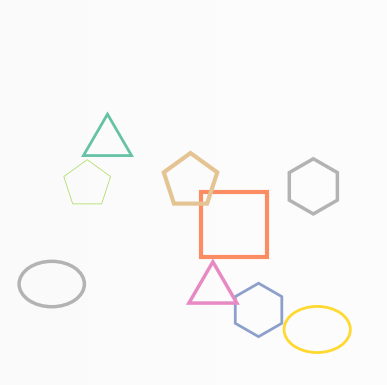[{"shape": "triangle", "thickness": 2, "radius": 0.36, "center": [0.277, 0.632]}, {"shape": "square", "thickness": 3, "radius": 0.42, "center": [0.604, 0.417]}, {"shape": "hexagon", "thickness": 2, "radius": 0.35, "center": [0.667, 0.195]}, {"shape": "triangle", "thickness": 2.5, "radius": 0.36, "center": [0.549, 0.249]}, {"shape": "pentagon", "thickness": 0.5, "radius": 0.32, "center": [0.225, 0.522]}, {"shape": "oval", "thickness": 2, "radius": 0.43, "center": [0.819, 0.144]}, {"shape": "pentagon", "thickness": 3, "radius": 0.36, "center": [0.492, 0.53]}, {"shape": "hexagon", "thickness": 2.5, "radius": 0.36, "center": [0.809, 0.516]}, {"shape": "oval", "thickness": 2.5, "radius": 0.42, "center": [0.134, 0.262]}]